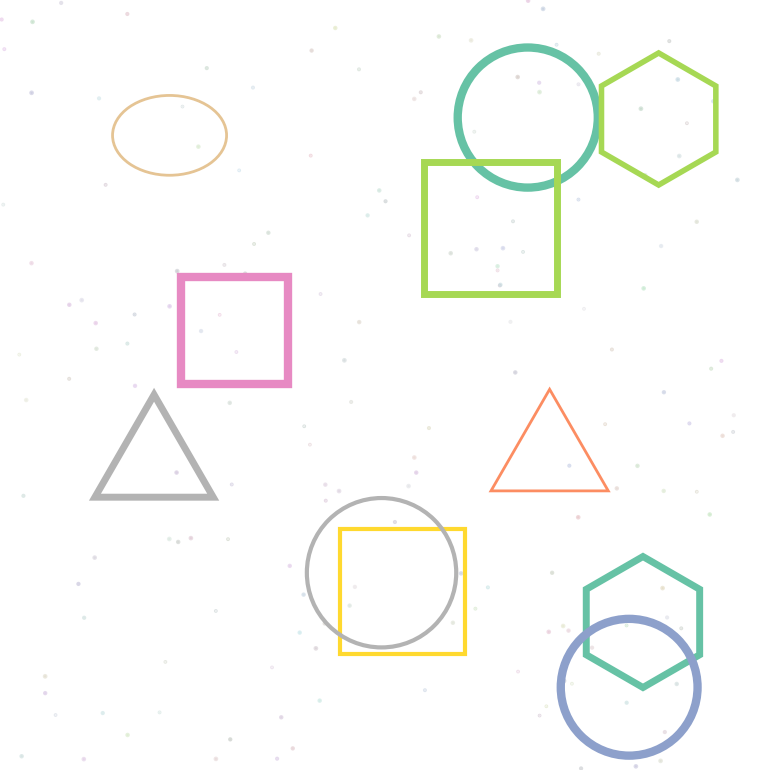[{"shape": "circle", "thickness": 3, "radius": 0.45, "center": [0.685, 0.847]}, {"shape": "hexagon", "thickness": 2.5, "radius": 0.43, "center": [0.835, 0.192]}, {"shape": "triangle", "thickness": 1, "radius": 0.44, "center": [0.714, 0.406]}, {"shape": "circle", "thickness": 3, "radius": 0.44, "center": [0.817, 0.107]}, {"shape": "square", "thickness": 3, "radius": 0.35, "center": [0.305, 0.571]}, {"shape": "hexagon", "thickness": 2, "radius": 0.43, "center": [0.855, 0.845]}, {"shape": "square", "thickness": 2.5, "radius": 0.43, "center": [0.637, 0.704]}, {"shape": "square", "thickness": 1.5, "radius": 0.4, "center": [0.523, 0.232]}, {"shape": "oval", "thickness": 1, "radius": 0.37, "center": [0.22, 0.824]}, {"shape": "circle", "thickness": 1.5, "radius": 0.48, "center": [0.496, 0.256]}, {"shape": "triangle", "thickness": 2.5, "radius": 0.44, "center": [0.2, 0.399]}]